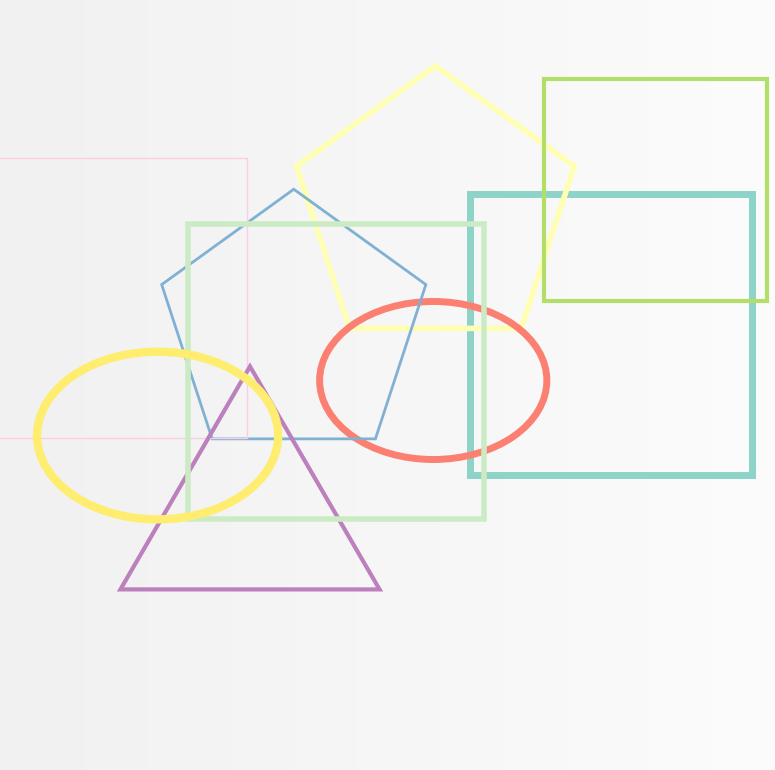[{"shape": "square", "thickness": 2.5, "radius": 0.91, "center": [0.788, 0.566]}, {"shape": "pentagon", "thickness": 2, "radius": 0.94, "center": [0.562, 0.726]}, {"shape": "oval", "thickness": 2.5, "radius": 0.73, "center": [0.559, 0.506]}, {"shape": "pentagon", "thickness": 1, "radius": 0.9, "center": [0.379, 0.575]}, {"shape": "square", "thickness": 1.5, "radius": 0.72, "center": [0.846, 0.753]}, {"shape": "square", "thickness": 0.5, "radius": 0.91, "center": [0.136, 0.613]}, {"shape": "triangle", "thickness": 1.5, "radius": 0.97, "center": [0.323, 0.331]}, {"shape": "square", "thickness": 2, "radius": 0.96, "center": [0.434, 0.517]}, {"shape": "oval", "thickness": 3, "radius": 0.78, "center": [0.203, 0.434]}]